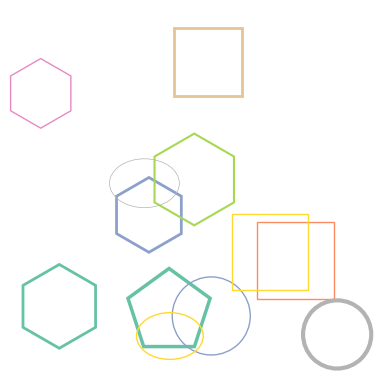[{"shape": "hexagon", "thickness": 2, "radius": 0.54, "center": [0.154, 0.204]}, {"shape": "pentagon", "thickness": 2.5, "radius": 0.56, "center": [0.439, 0.191]}, {"shape": "square", "thickness": 1, "radius": 0.5, "center": [0.767, 0.324]}, {"shape": "circle", "thickness": 1, "radius": 0.51, "center": [0.549, 0.179]}, {"shape": "hexagon", "thickness": 2, "radius": 0.49, "center": [0.387, 0.442]}, {"shape": "hexagon", "thickness": 1, "radius": 0.45, "center": [0.106, 0.758]}, {"shape": "hexagon", "thickness": 1.5, "radius": 0.6, "center": [0.505, 0.534]}, {"shape": "oval", "thickness": 1, "radius": 0.43, "center": [0.441, 0.127]}, {"shape": "square", "thickness": 1, "radius": 0.49, "center": [0.701, 0.345]}, {"shape": "square", "thickness": 2, "radius": 0.44, "center": [0.541, 0.839]}, {"shape": "circle", "thickness": 3, "radius": 0.44, "center": [0.876, 0.131]}, {"shape": "oval", "thickness": 0.5, "radius": 0.45, "center": [0.375, 0.524]}]